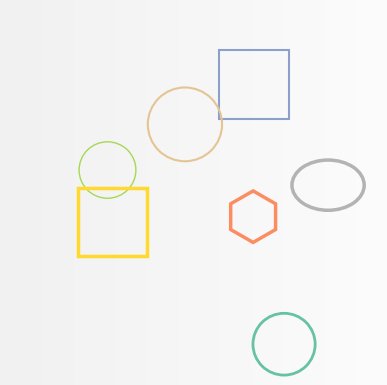[{"shape": "circle", "thickness": 2, "radius": 0.4, "center": [0.733, 0.106]}, {"shape": "hexagon", "thickness": 2.5, "radius": 0.33, "center": [0.653, 0.437]}, {"shape": "square", "thickness": 1.5, "radius": 0.45, "center": [0.655, 0.781]}, {"shape": "circle", "thickness": 1, "radius": 0.37, "center": [0.277, 0.558]}, {"shape": "square", "thickness": 2.5, "radius": 0.45, "center": [0.29, 0.424]}, {"shape": "circle", "thickness": 1.5, "radius": 0.48, "center": [0.477, 0.677]}, {"shape": "oval", "thickness": 2.5, "radius": 0.47, "center": [0.847, 0.519]}]